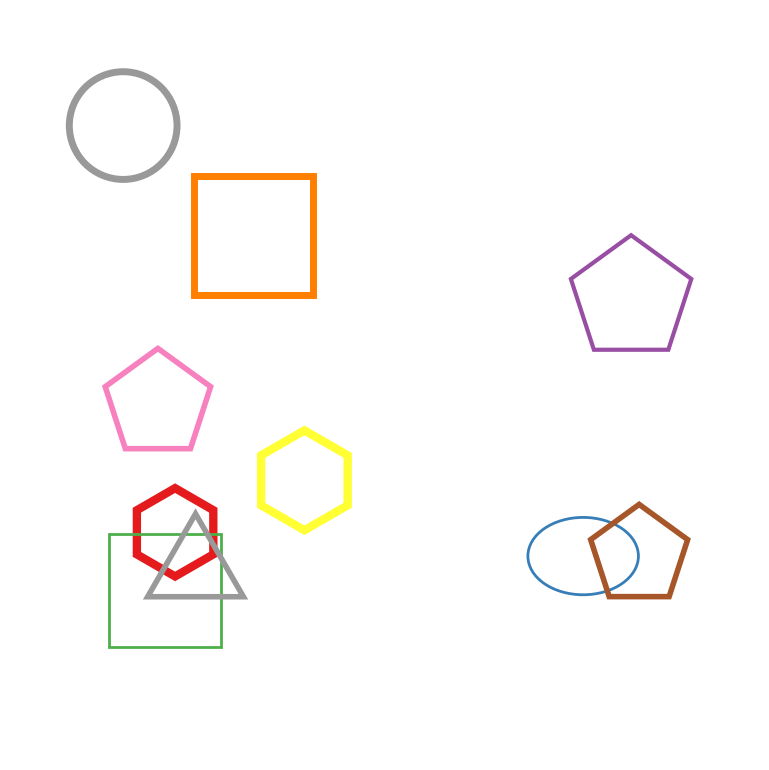[{"shape": "hexagon", "thickness": 3, "radius": 0.29, "center": [0.227, 0.309]}, {"shape": "oval", "thickness": 1, "radius": 0.36, "center": [0.757, 0.278]}, {"shape": "square", "thickness": 1, "radius": 0.37, "center": [0.214, 0.233]}, {"shape": "pentagon", "thickness": 1.5, "radius": 0.41, "center": [0.82, 0.612]}, {"shape": "square", "thickness": 2.5, "radius": 0.38, "center": [0.329, 0.694]}, {"shape": "hexagon", "thickness": 3, "radius": 0.32, "center": [0.395, 0.376]}, {"shape": "pentagon", "thickness": 2, "radius": 0.33, "center": [0.83, 0.279]}, {"shape": "pentagon", "thickness": 2, "radius": 0.36, "center": [0.205, 0.476]}, {"shape": "circle", "thickness": 2.5, "radius": 0.35, "center": [0.16, 0.837]}, {"shape": "triangle", "thickness": 2, "radius": 0.36, "center": [0.254, 0.261]}]